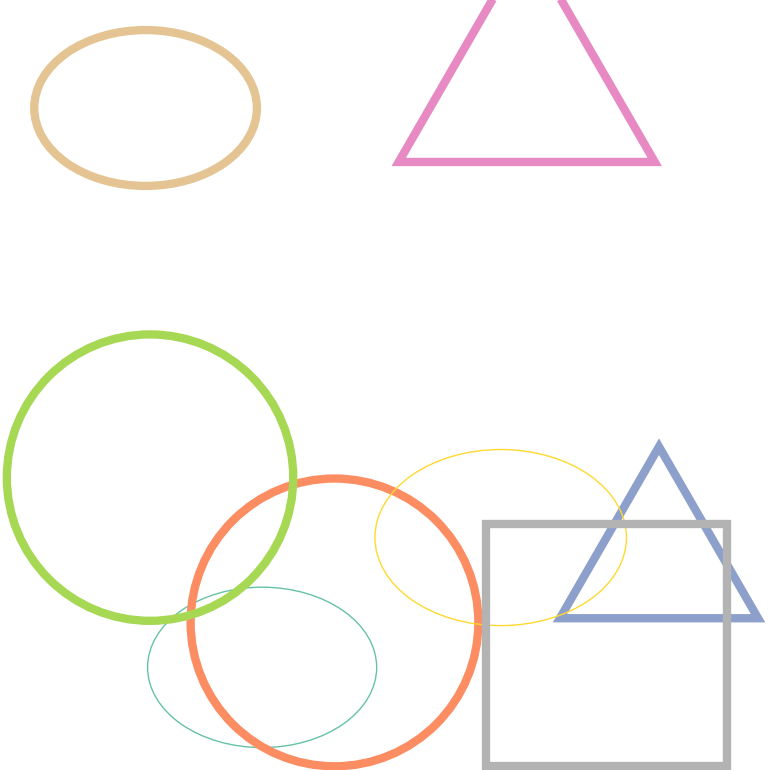[{"shape": "oval", "thickness": 0.5, "radius": 0.74, "center": [0.34, 0.133]}, {"shape": "circle", "thickness": 3, "radius": 0.93, "center": [0.434, 0.192]}, {"shape": "triangle", "thickness": 3, "radius": 0.74, "center": [0.856, 0.271]}, {"shape": "triangle", "thickness": 3, "radius": 0.96, "center": [0.684, 0.886]}, {"shape": "circle", "thickness": 3, "radius": 0.93, "center": [0.195, 0.38]}, {"shape": "oval", "thickness": 0.5, "radius": 0.82, "center": [0.65, 0.302]}, {"shape": "oval", "thickness": 3, "radius": 0.72, "center": [0.189, 0.86]}, {"shape": "square", "thickness": 3, "radius": 0.78, "center": [0.787, 0.162]}]